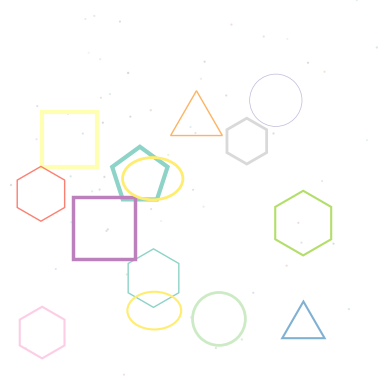[{"shape": "hexagon", "thickness": 1, "radius": 0.38, "center": [0.399, 0.278]}, {"shape": "pentagon", "thickness": 3, "radius": 0.38, "center": [0.363, 0.543]}, {"shape": "square", "thickness": 3, "radius": 0.36, "center": [0.181, 0.637]}, {"shape": "circle", "thickness": 0.5, "radius": 0.34, "center": [0.716, 0.74]}, {"shape": "hexagon", "thickness": 1, "radius": 0.36, "center": [0.106, 0.497]}, {"shape": "triangle", "thickness": 1.5, "radius": 0.32, "center": [0.788, 0.153]}, {"shape": "triangle", "thickness": 1, "radius": 0.39, "center": [0.51, 0.687]}, {"shape": "hexagon", "thickness": 1.5, "radius": 0.42, "center": [0.788, 0.421]}, {"shape": "hexagon", "thickness": 1.5, "radius": 0.34, "center": [0.109, 0.136]}, {"shape": "hexagon", "thickness": 2, "radius": 0.3, "center": [0.641, 0.633]}, {"shape": "square", "thickness": 2.5, "radius": 0.4, "center": [0.271, 0.409]}, {"shape": "circle", "thickness": 2, "radius": 0.34, "center": [0.569, 0.172]}, {"shape": "oval", "thickness": 1.5, "radius": 0.35, "center": [0.401, 0.193]}, {"shape": "oval", "thickness": 2, "radius": 0.39, "center": [0.397, 0.536]}]